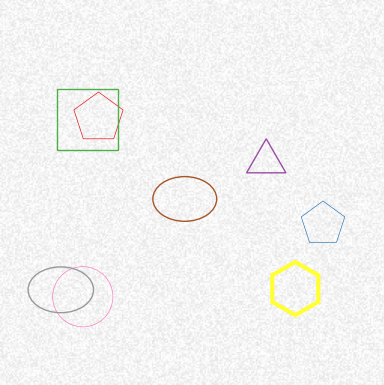[{"shape": "pentagon", "thickness": 0.5, "radius": 0.34, "center": [0.256, 0.694]}, {"shape": "pentagon", "thickness": 0.5, "radius": 0.3, "center": [0.839, 0.418]}, {"shape": "square", "thickness": 1, "radius": 0.39, "center": [0.228, 0.69]}, {"shape": "triangle", "thickness": 1, "radius": 0.29, "center": [0.692, 0.581]}, {"shape": "hexagon", "thickness": 3, "radius": 0.35, "center": [0.767, 0.251]}, {"shape": "oval", "thickness": 1, "radius": 0.41, "center": [0.48, 0.483]}, {"shape": "circle", "thickness": 0.5, "radius": 0.39, "center": [0.215, 0.229]}, {"shape": "oval", "thickness": 1, "radius": 0.42, "center": [0.158, 0.247]}]